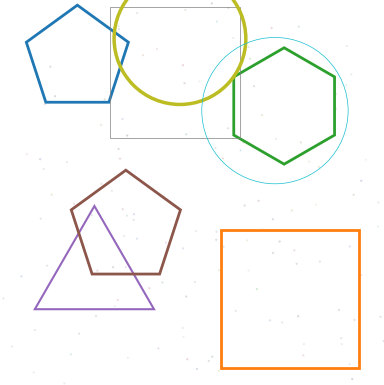[{"shape": "pentagon", "thickness": 2, "radius": 0.7, "center": [0.201, 0.847]}, {"shape": "square", "thickness": 2, "radius": 0.9, "center": [0.753, 0.223]}, {"shape": "hexagon", "thickness": 2, "radius": 0.76, "center": [0.738, 0.725]}, {"shape": "triangle", "thickness": 1.5, "radius": 0.89, "center": [0.245, 0.286]}, {"shape": "pentagon", "thickness": 2, "radius": 0.75, "center": [0.327, 0.409]}, {"shape": "square", "thickness": 0.5, "radius": 0.85, "center": [0.455, 0.811]}, {"shape": "circle", "thickness": 2.5, "radius": 0.86, "center": [0.467, 0.9]}, {"shape": "circle", "thickness": 0.5, "radius": 0.95, "center": [0.714, 0.713]}]